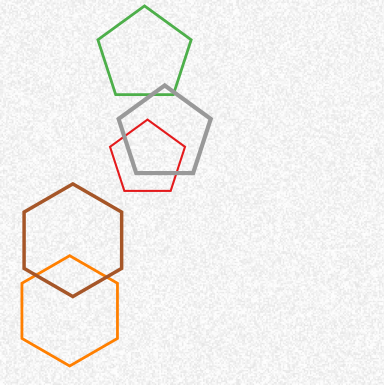[{"shape": "pentagon", "thickness": 1.5, "radius": 0.51, "center": [0.383, 0.587]}, {"shape": "pentagon", "thickness": 2, "radius": 0.64, "center": [0.375, 0.857]}, {"shape": "hexagon", "thickness": 2, "radius": 0.72, "center": [0.181, 0.193]}, {"shape": "hexagon", "thickness": 2.5, "radius": 0.73, "center": [0.189, 0.376]}, {"shape": "pentagon", "thickness": 3, "radius": 0.63, "center": [0.428, 0.652]}]